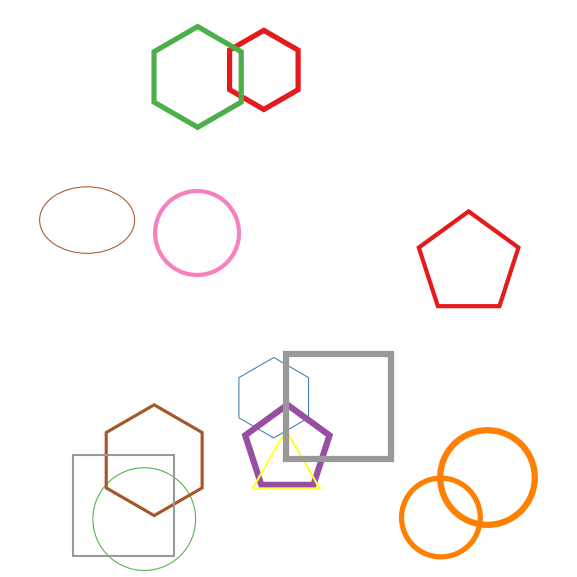[{"shape": "pentagon", "thickness": 2, "radius": 0.45, "center": [0.811, 0.542]}, {"shape": "hexagon", "thickness": 2.5, "radius": 0.34, "center": [0.457, 0.878]}, {"shape": "hexagon", "thickness": 0.5, "radius": 0.35, "center": [0.474, 0.31]}, {"shape": "hexagon", "thickness": 2.5, "radius": 0.44, "center": [0.342, 0.866]}, {"shape": "circle", "thickness": 0.5, "radius": 0.44, "center": [0.25, 0.1]}, {"shape": "pentagon", "thickness": 3, "radius": 0.38, "center": [0.498, 0.222]}, {"shape": "circle", "thickness": 2.5, "radius": 0.34, "center": [0.763, 0.103]}, {"shape": "circle", "thickness": 3, "radius": 0.41, "center": [0.844, 0.172]}, {"shape": "triangle", "thickness": 1, "radius": 0.33, "center": [0.495, 0.187]}, {"shape": "hexagon", "thickness": 1.5, "radius": 0.48, "center": [0.267, 0.202]}, {"shape": "oval", "thickness": 0.5, "radius": 0.41, "center": [0.151, 0.618]}, {"shape": "circle", "thickness": 2, "radius": 0.36, "center": [0.341, 0.596]}, {"shape": "square", "thickness": 1, "radius": 0.44, "center": [0.214, 0.124]}, {"shape": "square", "thickness": 3, "radius": 0.45, "center": [0.586, 0.295]}]